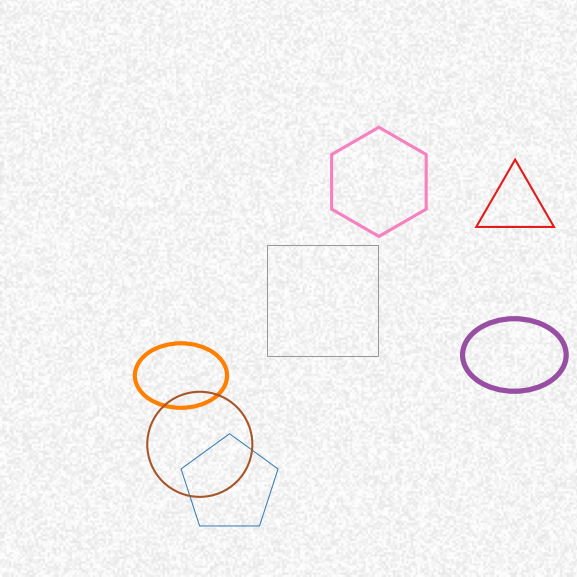[{"shape": "triangle", "thickness": 1, "radius": 0.39, "center": [0.892, 0.645]}, {"shape": "pentagon", "thickness": 0.5, "radius": 0.44, "center": [0.398, 0.16]}, {"shape": "oval", "thickness": 2.5, "radius": 0.45, "center": [0.891, 0.384]}, {"shape": "oval", "thickness": 2, "radius": 0.4, "center": [0.313, 0.349]}, {"shape": "circle", "thickness": 1, "radius": 0.45, "center": [0.346, 0.23]}, {"shape": "hexagon", "thickness": 1.5, "radius": 0.47, "center": [0.656, 0.684]}, {"shape": "square", "thickness": 0.5, "radius": 0.48, "center": [0.559, 0.479]}]